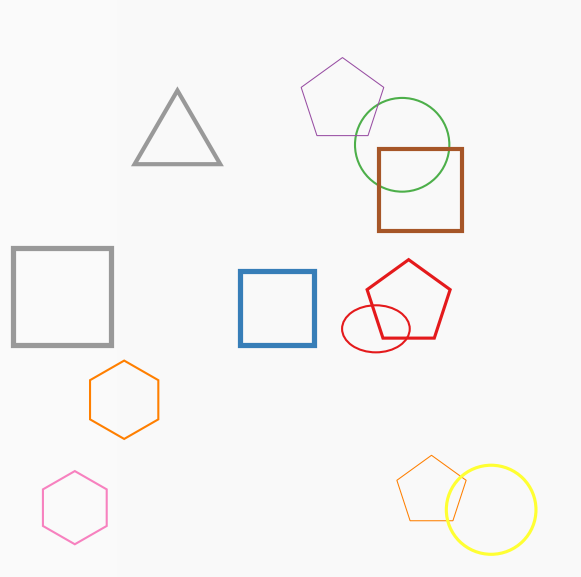[{"shape": "pentagon", "thickness": 1.5, "radius": 0.38, "center": [0.703, 0.474]}, {"shape": "oval", "thickness": 1, "radius": 0.29, "center": [0.647, 0.43]}, {"shape": "square", "thickness": 2.5, "radius": 0.32, "center": [0.476, 0.465]}, {"shape": "circle", "thickness": 1, "radius": 0.41, "center": [0.692, 0.748]}, {"shape": "pentagon", "thickness": 0.5, "radius": 0.37, "center": [0.589, 0.825]}, {"shape": "hexagon", "thickness": 1, "radius": 0.34, "center": [0.214, 0.307]}, {"shape": "pentagon", "thickness": 0.5, "radius": 0.31, "center": [0.742, 0.148]}, {"shape": "circle", "thickness": 1.5, "radius": 0.39, "center": [0.845, 0.116]}, {"shape": "square", "thickness": 2, "radius": 0.36, "center": [0.724, 0.67]}, {"shape": "hexagon", "thickness": 1, "radius": 0.32, "center": [0.129, 0.12]}, {"shape": "triangle", "thickness": 2, "radius": 0.43, "center": [0.305, 0.757]}, {"shape": "square", "thickness": 2.5, "radius": 0.42, "center": [0.107, 0.485]}]